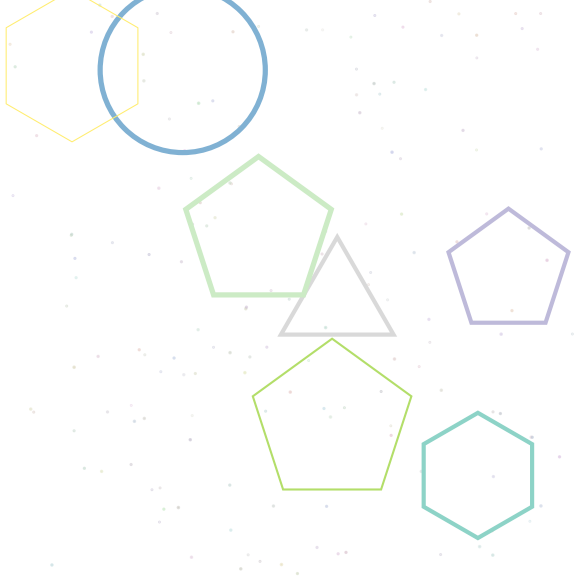[{"shape": "hexagon", "thickness": 2, "radius": 0.54, "center": [0.828, 0.176]}, {"shape": "pentagon", "thickness": 2, "radius": 0.55, "center": [0.88, 0.529]}, {"shape": "circle", "thickness": 2.5, "radius": 0.71, "center": [0.316, 0.878]}, {"shape": "pentagon", "thickness": 1, "radius": 0.72, "center": [0.575, 0.268]}, {"shape": "triangle", "thickness": 2, "radius": 0.56, "center": [0.584, 0.476]}, {"shape": "pentagon", "thickness": 2.5, "radius": 0.66, "center": [0.448, 0.596]}, {"shape": "hexagon", "thickness": 0.5, "radius": 0.66, "center": [0.125, 0.885]}]